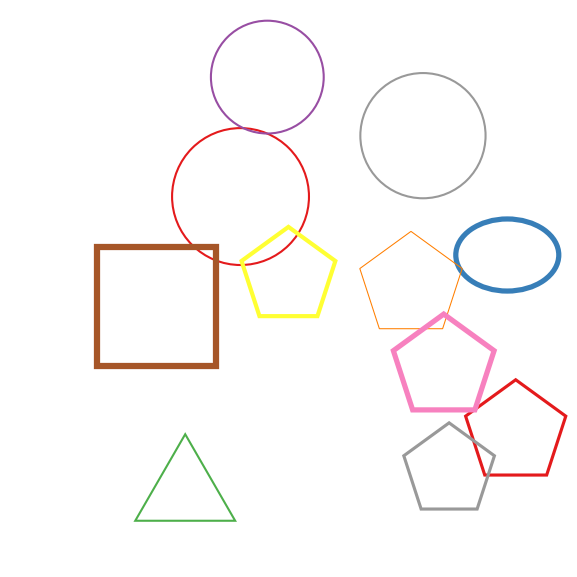[{"shape": "pentagon", "thickness": 1.5, "radius": 0.46, "center": [0.893, 0.25]}, {"shape": "circle", "thickness": 1, "radius": 0.59, "center": [0.416, 0.659]}, {"shape": "oval", "thickness": 2.5, "radius": 0.45, "center": [0.878, 0.558]}, {"shape": "triangle", "thickness": 1, "radius": 0.5, "center": [0.321, 0.147]}, {"shape": "circle", "thickness": 1, "radius": 0.49, "center": [0.463, 0.866]}, {"shape": "pentagon", "thickness": 0.5, "radius": 0.47, "center": [0.712, 0.505]}, {"shape": "pentagon", "thickness": 2, "radius": 0.43, "center": [0.499, 0.521]}, {"shape": "square", "thickness": 3, "radius": 0.52, "center": [0.271, 0.468]}, {"shape": "pentagon", "thickness": 2.5, "radius": 0.46, "center": [0.768, 0.364]}, {"shape": "pentagon", "thickness": 1.5, "radius": 0.41, "center": [0.778, 0.184]}, {"shape": "circle", "thickness": 1, "radius": 0.54, "center": [0.732, 0.764]}]